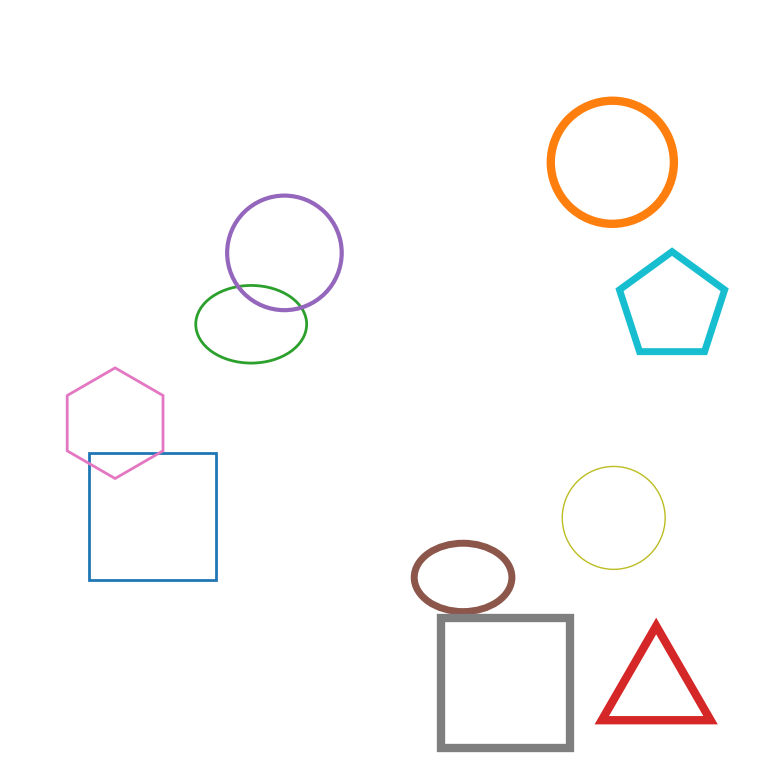[{"shape": "square", "thickness": 1, "radius": 0.41, "center": [0.198, 0.329]}, {"shape": "circle", "thickness": 3, "radius": 0.4, "center": [0.795, 0.789]}, {"shape": "oval", "thickness": 1, "radius": 0.36, "center": [0.326, 0.579]}, {"shape": "triangle", "thickness": 3, "radius": 0.41, "center": [0.852, 0.105]}, {"shape": "circle", "thickness": 1.5, "radius": 0.37, "center": [0.369, 0.672]}, {"shape": "oval", "thickness": 2.5, "radius": 0.32, "center": [0.601, 0.25]}, {"shape": "hexagon", "thickness": 1, "radius": 0.36, "center": [0.149, 0.45]}, {"shape": "square", "thickness": 3, "radius": 0.42, "center": [0.657, 0.113]}, {"shape": "circle", "thickness": 0.5, "radius": 0.33, "center": [0.797, 0.327]}, {"shape": "pentagon", "thickness": 2.5, "radius": 0.36, "center": [0.873, 0.601]}]